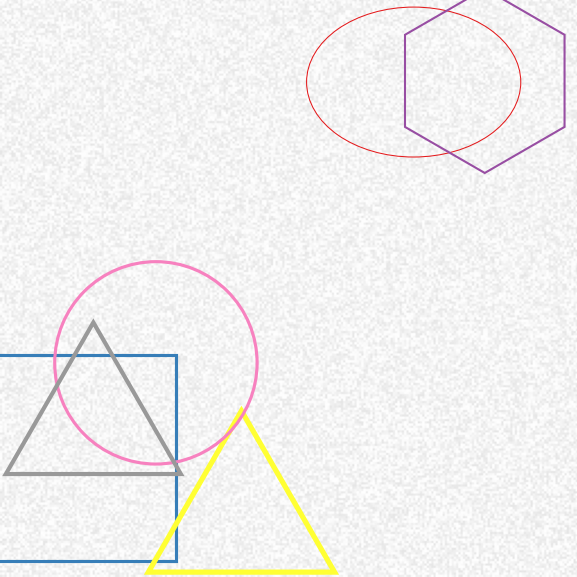[{"shape": "oval", "thickness": 0.5, "radius": 0.93, "center": [0.716, 0.857]}, {"shape": "square", "thickness": 1.5, "radius": 0.89, "center": [0.127, 0.205]}, {"shape": "hexagon", "thickness": 1, "radius": 0.8, "center": [0.839, 0.859]}, {"shape": "triangle", "thickness": 2.5, "radius": 0.93, "center": [0.418, 0.102]}, {"shape": "circle", "thickness": 1.5, "radius": 0.88, "center": [0.27, 0.371]}, {"shape": "triangle", "thickness": 2, "radius": 0.87, "center": [0.162, 0.266]}]